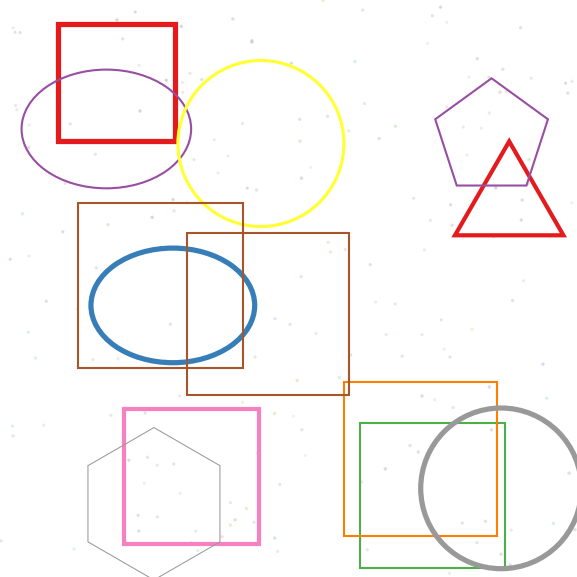[{"shape": "square", "thickness": 2.5, "radius": 0.51, "center": [0.202, 0.856]}, {"shape": "triangle", "thickness": 2, "radius": 0.54, "center": [0.882, 0.646]}, {"shape": "oval", "thickness": 2.5, "radius": 0.71, "center": [0.299, 0.47]}, {"shape": "square", "thickness": 1, "radius": 0.63, "center": [0.749, 0.141]}, {"shape": "pentagon", "thickness": 1, "radius": 0.51, "center": [0.851, 0.761]}, {"shape": "oval", "thickness": 1, "radius": 0.73, "center": [0.184, 0.776]}, {"shape": "square", "thickness": 1, "radius": 0.67, "center": [0.728, 0.204]}, {"shape": "circle", "thickness": 1.5, "radius": 0.72, "center": [0.452, 0.751]}, {"shape": "square", "thickness": 1, "radius": 0.72, "center": [0.277, 0.505]}, {"shape": "square", "thickness": 1, "radius": 0.7, "center": [0.464, 0.455]}, {"shape": "square", "thickness": 2, "radius": 0.59, "center": [0.332, 0.174]}, {"shape": "hexagon", "thickness": 0.5, "radius": 0.66, "center": [0.267, 0.127]}, {"shape": "circle", "thickness": 2.5, "radius": 0.7, "center": [0.868, 0.154]}]